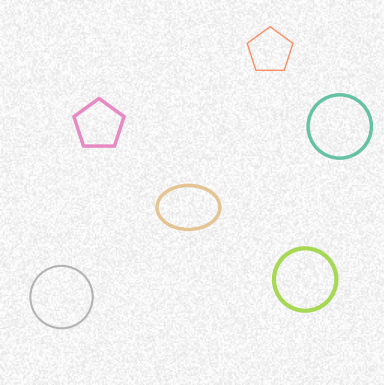[{"shape": "circle", "thickness": 2.5, "radius": 0.41, "center": [0.882, 0.671]}, {"shape": "pentagon", "thickness": 1, "radius": 0.31, "center": [0.702, 0.868]}, {"shape": "pentagon", "thickness": 2.5, "radius": 0.34, "center": [0.257, 0.676]}, {"shape": "circle", "thickness": 3, "radius": 0.41, "center": [0.793, 0.274]}, {"shape": "oval", "thickness": 2.5, "radius": 0.41, "center": [0.49, 0.461]}, {"shape": "circle", "thickness": 1.5, "radius": 0.41, "center": [0.16, 0.228]}]